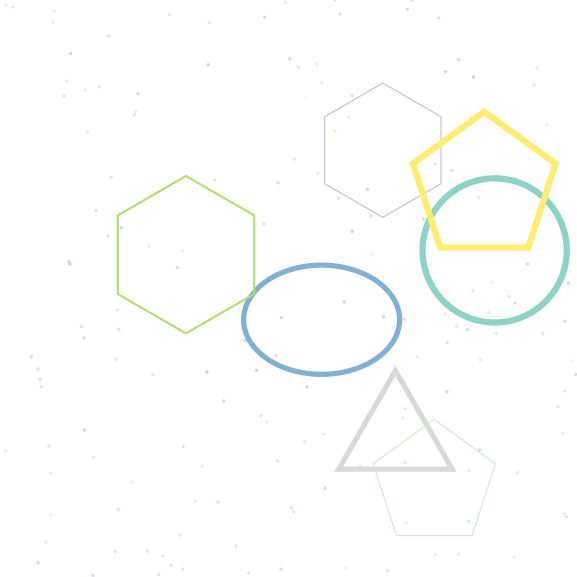[{"shape": "circle", "thickness": 3, "radius": 0.62, "center": [0.857, 0.565]}, {"shape": "hexagon", "thickness": 0.5, "radius": 0.58, "center": [0.663, 0.739]}, {"shape": "oval", "thickness": 2.5, "radius": 0.68, "center": [0.557, 0.445]}, {"shape": "hexagon", "thickness": 1, "radius": 0.68, "center": [0.322, 0.558]}, {"shape": "triangle", "thickness": 2.5, "radius": 0.57, "center": [0.685, 0.244]}, {"shape": "pentagon", "thickness": 0.5, "radius": 0.56, "center": [0.752, 0.162]}, {"shape": "pentagon", "thickness": 3, "radius": 0.65, "center": [0.839, 0.676]}]